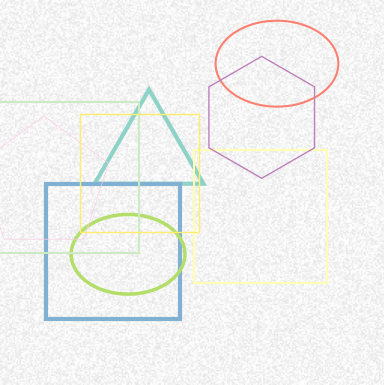[{"shape": "triangle", "thickness": 3, "radius": 0.82, "center": [0.387, 0.604]}, {"shape": "square", "thickness": 1.5, "radius": 0.86, "center": [0.676, 0.437]}, {"shape": "oval", "thickness": 1.5, "radius": 0.8, "center": [0.719, 0.835]}, {"shape": "square", "thickness": 3, "radius": 0.87, "center": [0.293, 0.346]}, {"shape": "oval", "thickness": 2.5, "radius": 0.74, "center": [0.333, 0.34]}, {"shape": "pentagon", "thickness": 0.5, "radius": 0.88, "center": [0.114, 0.522]}, {"shape": "hexagon", "thickness": 1, "radius": 0.79, "center": [0.68, 0.695]}, {"shape": "square", "thickness": 1.5, "radius": 0.98, "center": [0.166, 0.54]}, {"shape": "square", "thickness": 1, "radius": 0.77, "center": [0.362, 0.551]}]